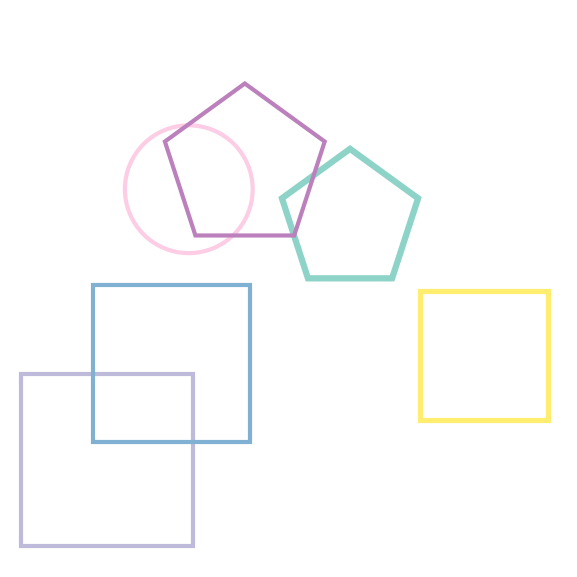[{"shape": "pentagon", "thickness": 3, "radius": 0.62, "center": [0.606, 0.617]}, {"shape": "square", "thickness": 2, "radius": 0.75, "center": [0.185, 0.202]}, {"shape": "square", "thickness": 2, "radius": 0.68, "center": [0.298, 0.369]}, {"shape": "circle", "thickness": 2, "radius": 0.55, "center": [0.327, 0.671]}, {"shape": "pentagon", "thickness": 2, "radius": 0.73, "center": [0.424, 0.709]}, {"shape": "square", "thickness": 2.5, "radius": 0.56, "center": [0.838, 0.384]}]